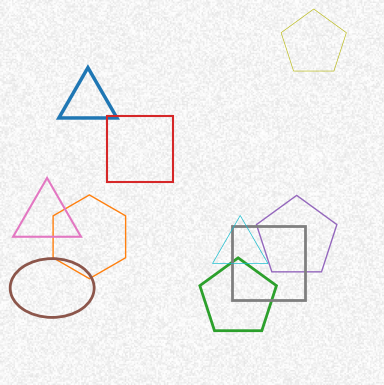[{"shape": "triangle", "thickness": 2.5, "radius": 0.44, "center": [0.228, 0.737]}, {"shape": "hexagon", "thickness": 1, "radius": 0.54, "center": [0.232, 0.385]}, {"shape": "pentagon", "thickness": 2, "radius": 0.52, "center": [0.619, 0.226]}, {"shape": "square", "thickness": 1.5, "radius": 0.43, "center": [0.363, 0.613]}, {"shape": "pentagon", "thickness": 1, "radius": 0.55, "center": [0.771, 0.383]}, {"shape": "oval", "thickness": 2, "radius": 0.55, "center": [0.135, 0.252]}, {"shape": "triangle", "thickness": 1.5, "radius": 0.51, "center": [0.122, 0.436]}, {"shape": "square", "thickness": 2, "radius": 0.48, "center": [0.697, 0.317]}, {"shape": "pentagon", "thickness": 0.5, "radius": 0.45, "center": [0.815, 0.888]}, {"shape": "triangle", "thickness": 0.5, "radius": 0.42, "center": [0.624, 0.357]}]